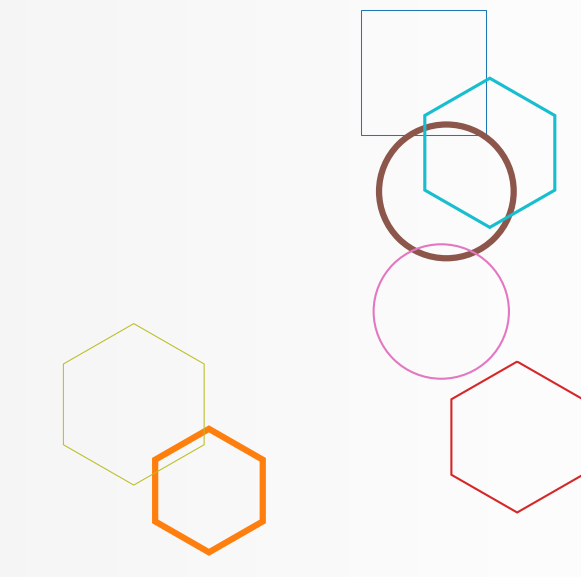[{"shape": "square", "thickness": 0.5, "radius": 0.54, "center": [0.729, 0.874]}, {"shape": "hexagon", "thickness": 3, "radius": 0.53, "center": [0.36, 0.15]}, {"shape": "hexagon", "thickness": 1, "radius": 0.65, "center": [0.89, 0.242]}, {"shape": "circle", "thickness": 3, "radius": 0.58, "center": [0.768, 0.668]}, {"shape": "circle", "thickness": 1, "radius": 0.58, "center": [0.759, 0.46]}, {"shape": "hexagon", "thickness": 0.5, "radius": 0.7, "center": [0.23, 0.299]}, {"shape": "hexagon", "thickness": 1.5, "radius": 0.65, "center": [0.843, 0.735]}]